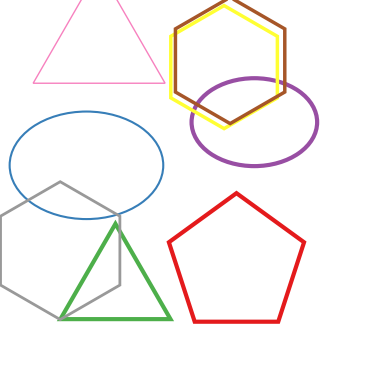[{"shape": "pentagon", "thickness": 3, "radius": 0.92, "center": [0.614, 0.314]}, {"shape": "oval", "thickness": 1.5, "radius": 1.0, "center": [0.225, 0.571]}, {"shape": "triangle", "thickness": 3, "radius": 0.83, "center": [0.3, 0.254]}, {"shape": "oval", "thickness": 3, "radius": 0.82, "center": [0.661, 0.683]}, {"shape": "hexagon", "thickness": 2.5, "radius": 0.8, "center": [0.582, 0.826]}, {"shape": "hexagon", "thickness": 2.5, "radius": 0.82, "center": [0.598, 0.843]}, {"shape": "triangle", "thickness": 1, "radius": 0.99, "center": [0.257, 0.883]}, {"shape": "hexagon", "thickness": 2, "radius": 0.89, "center": [0.156, 0.349]}]